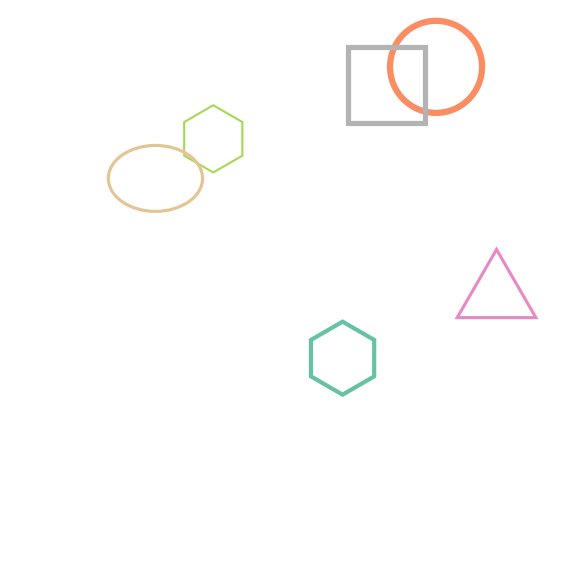[{"shape": "hexagon", "thickness": 2, "radius": 0.32, "center": [0.593, 0.379]}, {"shape": "circle", "thickness": 3, "radius": 0.4, "center": [0.755, 0.883]}, {"shape": "triangle", "thickness": 1.5, "radius": 0.39, "center": [0.86, 0.488]}, {"shape": "hexagon", "thickness": 1, "radius": 0.29, "center": [0.369, 0.759]}, {"shape": "oval", "thickness": 1.5, "radius": 0.41, "center": [0.269, 0.69]}, {"shape": "square", "thickness": 2.5, "radius": 0.33, "center": [0.669, 0.852]}]